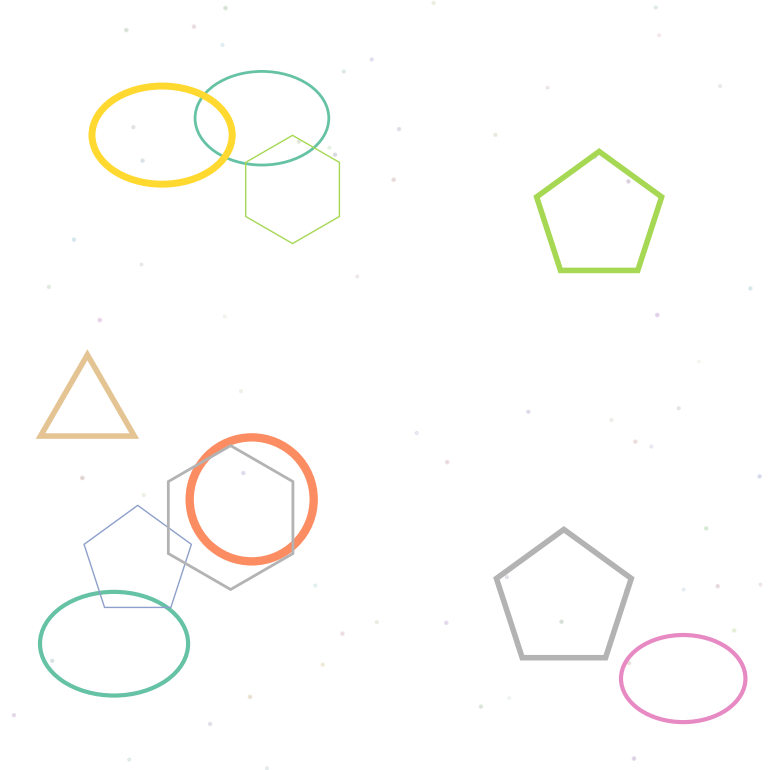[{"shape": "oval", "thickness": 1.5, "radius": 0.48, "center": [0.148, 0.164]}, {"shape": "oval", "thickness": 1, "radius": 0.43, "center": [0.34, 0.846]}, {"shape": "circle", "thickness": 3, "radius": 0.4, "center": [0.327, 0.351]}, {"shape": "pentagon", "thickness": 0.5, "radius": 0.37, "center": [0.179, 0.27]}, {"shape": "oval", "thickness": 1.5, "radius": 0.4, "center": [0.887, 0.119]}, {"shape": "pentagon", "thickness": 2, "radius": 0.43, "center": [0.778, 0.718]}, {"shape": "hexagon", "thickness": 0.5, "radius": 0.35, "center": [0.38, 0.754]}, {"shape": "oval", "thickness": 2.5, "radius": 0.46, "center": [0.21, 0.825]}, {"shape": "triangle", "thickness": 2, "radius": 0.35, "center": [0.114, 0.469]}, {"shape": "hexagon", "thickness": 1, "radius": 0.47, "center": [0.3, 0.328]}, {"shape": "pentagon", "thickness": 2, "radius": 0.46, "center": [0.732, 0.22]}]